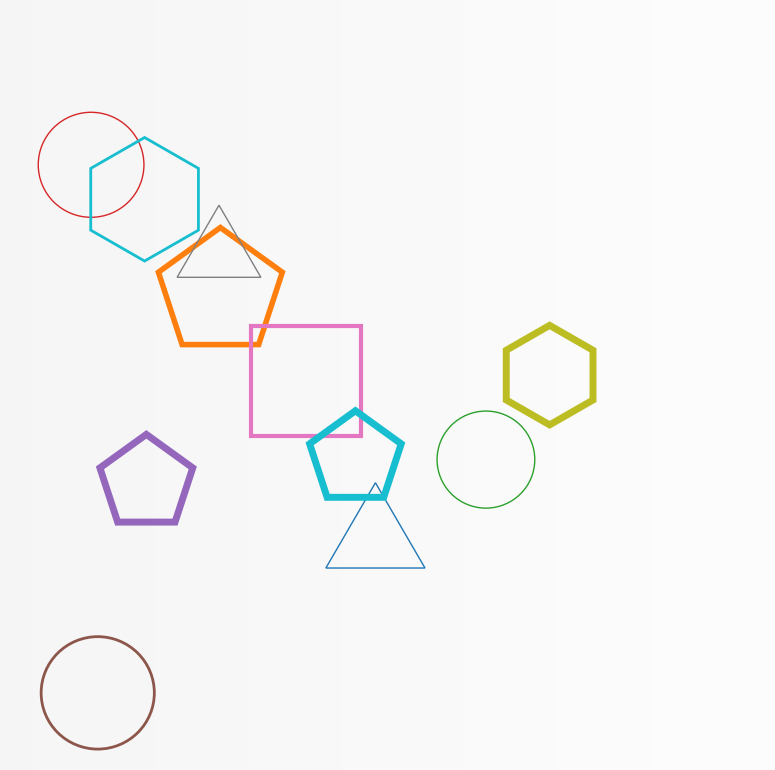[{"shape": "triangle", "thickness": 0.5, "radius": 0.37, "center": [0.484, 0.299]}, {"shape": "pentagon", "thickness": 2, "radius": 0.42, "center": [0.284, 0.62]}, {"shape": "circle", "thickness": 0.5, "radius": 0.32, "center": [0.627, 0.403]}, {"shape": "circle", "thickness": 0.5, "radius": 0.34, "center": [0.118, 0.786]}, {"shape": "pentagon", "thickness": 2.5, "radius": 0.31, "center": [0.189, 0.373]}, {"shape": "circle", "thickness": 1, "radius": 0.37, "center": [0.126, 0.1]}, {"shape": "square", "thickness": 1.5, "radius": 0.36, "center": [0.395, 0.505]}, {"shape": "triangle", "thickness": 0.5, "radius": 0.31, "center": [0.283, 0.671]}, {"shape": "hexagon", "thickness": 2.5, "radius": 0.32, "center": [0.709, 0.513]}, {"shape": "pentagon", "thickness": 2.5, "radius": 0.31, "center": [0.459, 0.404]}, {"shape": "hexagon", "thickness": 1, "radius": 0.4, "center": [0.187, 0.741]}]